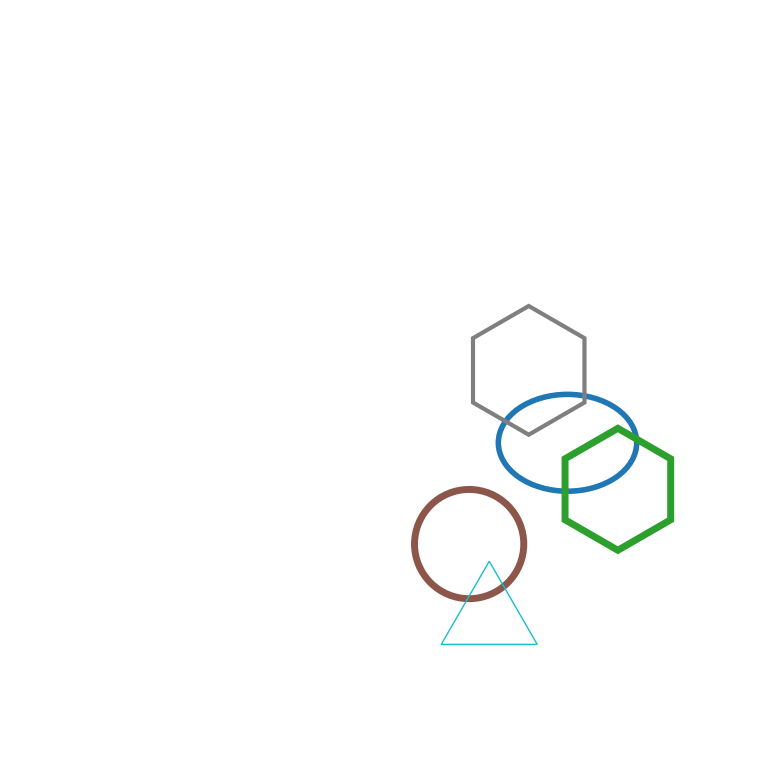[{"shape": "oval", "thickness": 2, "radius": 0.45, "center": [0.737, 0.425]}, {"shape": "hexagon", "thickness": 2.5, "radius": 0.4, "center": [0.802, 0.365]}, {"shape": "circle", "thickness": 2.5, "radius": 0.35, "center": [0.609, 0.293]}, {"shape": "hexagon", "thickness": 1.5, "radius": 0.42, "center": [0.687, 0.519]}, {"shape": "triangle", "thickness": 0.5, "radius": 0.36, "center": [0.635, 0.199]}]